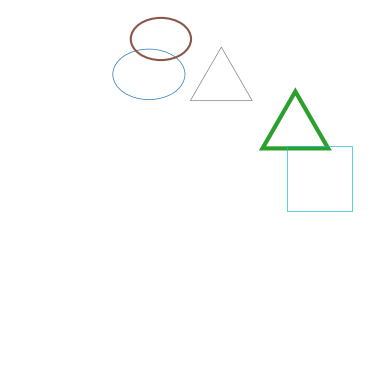[{"shape": "oval", "thickness": 0.5, "radius": 0.47, "center": [0.387, 0.807]}, {"shape": "triangle", "thickness": 3, "radius": 0.49, "center": [0.767, 0.664]}, {"shape": "oval", "thickness": 1.5, "radius": 0.39, "center": [0.418, 0.899]}, {"shape": "triangle", "thickness": 0.5, "radius": 0.46, "center": [0.575, 0.785]}, {"shape": "square", "thickness": 0.5, "radius": 0.42, "center": [0.83, 0.536]}]